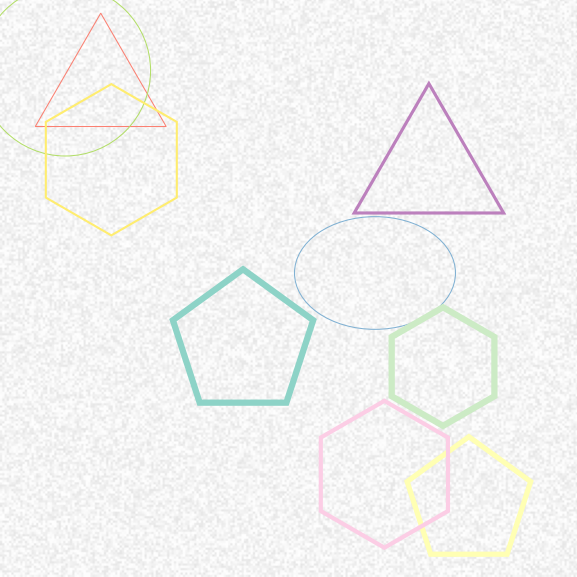[{"shape": "pentagon", "thickness": 3, "radius": 0.64, "center": [0.421, 0.405]}, {"shape": "pentagon", "thickness": 2.5, "radius": 0.56, "center": [0.812, 0.13]}, {"shape": "triangle", "thickness": 0.5, "radius": 0.65, "center": [0.174, 0.845]}, {"shape": "oval", "thickness": 0.5, "radius": 0.7, "center": [0.649, 0.526]}, {"shape": "circle", "thickness": 0.5, "radius": 0.74, "center": [0.113, 0.877]}, {"shape": "hexagon", "thickness": 2, "radius": 0.64, "center": [0.666, 0.178]}, {"shape": "triangle", "thickness": 1.5, "radius": 0.75, "center": [0.743, 0.705]}, {"shape": "hexagon", "thickness": 3, "radius": 0.51, "center": [0.767, 0.364]}, {"shape": "hexagon", "thickness": 1, "radius": 0.65, "center": [0.193, 0.723]}]